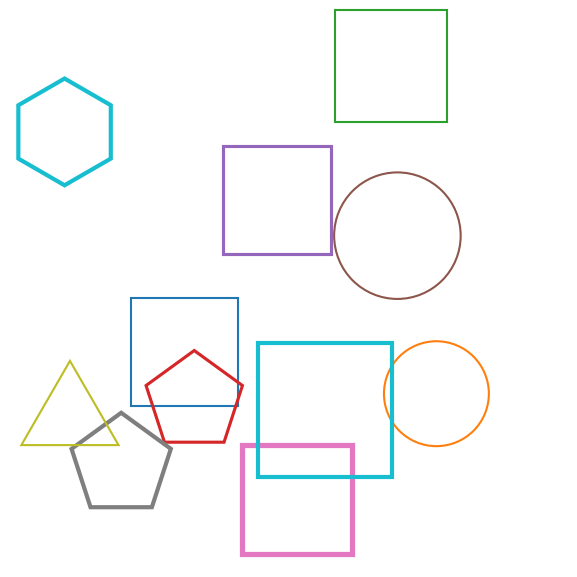[{"shape": "square", "thickness": 1, "radius": 0.47, "center": [0.32, 0.389]}, {"shape": "circle", "thickness": 1, "radius": 0.45, "center": [0.756, 0.317]}, {"shape": "square", "thickness": 1, "radius": 0.48, "center": [0.676, 0.885]}, {"shape": "pentagon", "thickness": 1.5, "radius": 0.44, "center": [0.336, 0.304]}, {"shape": "square", "thickness": 1.5, "radius": 0.47, "center": [0.48, 0.654]}, {"shape": "circle", "thickness": 1, "radius": 0.55, "center": [0.688, 0.591]}, {"shape": "square", "thickness": 2.5, "radius": 0.47, "center": [0.514, 0.134]}, {"shape": "pentagon", "thickness": 2, "radius": 0.45, "center": [0.21, 0.194]}, {"shape": "triangle", "thickness": 1, "radius": 0.49, "center": [0.121, 0.277]}, {"shape": "square", "thickness": 2, "radius": 0.58, "center": [0.563, 0.289]}, {"shape": "hexagon", "thickness": 2, "radius": 0.46, "center": [0.112, 0.771]}]